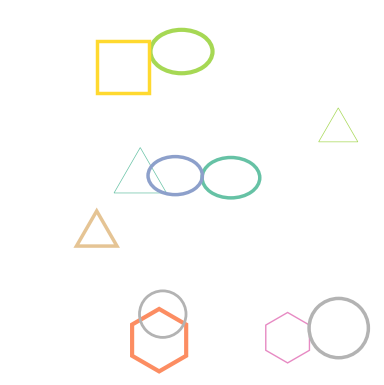[{"shape": "oval", "thickness": 2.5, "radius": 0.37, "center": [0.6, 0.538]}, {"shape": "triangle", "thickness": 0.5, "radius": 0.39, "center": [0.364, 0.538]}, {"shape": "hexagon", "thickness": 3, "radius": 0.41, "center": [0.413, 0.116]}, {"shape": "oval", "thickness": 2.5, "radius": 0.35, "center": [0.455, 0.544]}, {"shape": "hexagon", "thickness": 1, "radius": 0.33, "center": [0.747, 0.123]}, {"shape": "oval", "thickness": 3, "radius": 0.4, "center": [0.471, 0.866]}, {"shape": "triangle", "thickness": 0.5, "radius": 0.29, "center": [0.879, 0.661]}, {"shape": "square", "thickness": 2.5, "radius": 0.34, "center": [0.319, 0.826]}, {"shape": "triangle", "thickness": 2.5, "radius": 0.3, "center": [0.251, 0.391]}, {"shape": "circle", "thickness": 2, "radius": 0.3, "center": [0.423, 0.184]}, {"shape": "circle", "thickness": 2.5, "radius": 0.39, "center": [0.88, 0.148]}]